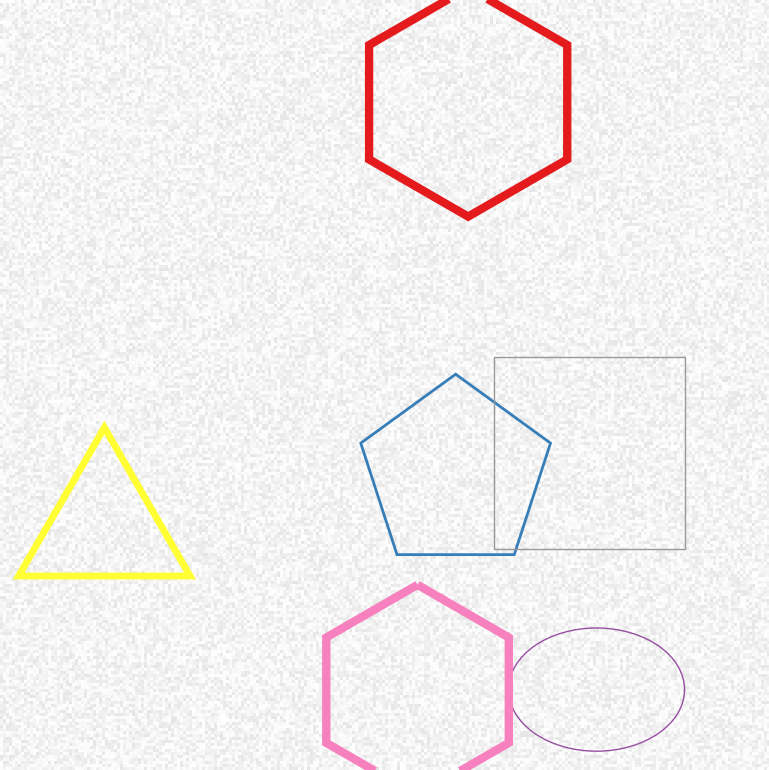[{"shape": "hexagon", "thickness": 3, "radius": 0.74, "center": [0.608, 0.867]}, {"shape": "pentagon", "thickness": 1, "radius": 0.65, "center": [0.592, 0.384]}, {"shape": "oval", "thickness": 0.5, "radius": 0.57, "center": [0.775, 0.104]}, {"shape": "triangle", "thickness": 2.5, "radius": 0.64, "center": [0.136, 0.316]}, {"shape": "hexagon", "thickness": 3, "radius": 0.68, "center": [0.542, 0.104]}, {"shape": "square", "thickness": 0.5, "radius": 0.62, "center": [0.765, 0.412]}]